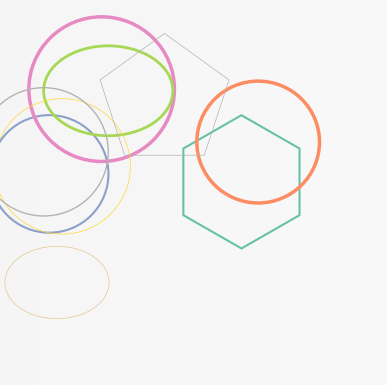[{"shape": "hexagon", "thickness": 1.5, "radius": 0.87, "center": [0.623, 0.528]}, {"shape": "circle", "thickness": 2.5, "radius": 0.79, "center": [0.666, 0.631]}, {"shape": "circle", "thickness": 1.5, "radius": 0.76, "center": [0.127, 0.548]}, {"shape": "circle", "thickness": 2.5, "radius": 0.94, "center": [0.262, 0.768]}, {"shape": "oval", "thickness": 2, "radius": 0.83, "center": [0.279, 0.764]}, {"shape": "circle", "thickness": 0.5, "radius": 0.88, "center": [0.161, 0.568]}, {"shape": "oval", "thickness": 0.5, "radius": 0.67, "center": [0.147, 0.266]}, {"shape": "pentagon", "thickness": 0.5, "radius": 0.87, "center": [0.425, 0.738]}, {"shape": "circle", "thickness": 1, "radius": 0.83, "center": [0.113, 0.606]}]